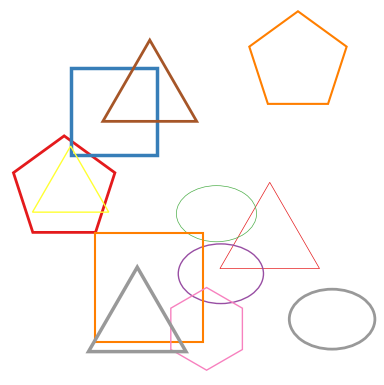[{"shape": "pentagon", "thickness": 2, "radius": 0.69, "center": [0.167, 0.509]}, {"shape": "triangle", "thickness": 0.5, "radius": 0.75, "center": [0.701, 0.377]}, {"shape": "square", "thickness": 2.5, "radius": 0.56, "center": [0.296, 0.711]}, {"shape": "oval", "thickness": 0.5, "radius": 0.52, "center": [0.562, 0.445]}, {"shape": "oval", "thickness": 1, "radius": 0.55, "center": [0.574, 0.289]}, {"shape": "square", "thickness": 1.5, "radius": 0.7, "center": [0.388, 0.253]}, {"shape": "pentagon", "thickness": 1.5, "radius": 0.66, "center": [0.774, 0.838]}, {"shape": "triangle", "thickness": 1, "radius": 0.57, "center": [0.183, 0.506]}, {"shape": "triangle", "thickness": 2, "radius": 0.7, "center": [0.389, 0.755]}, {"shape": "hexagon", "thickness": 1, "radius": 0.54, "center": [0.537, 0.146]}, {"shape": "triangle", "thickness": 2.5, "radius": 0.73, "center": [0.356, 0.16]}, {"shape": "oval", "thickness": 2, "radius": 0.56, "center": [0.863, 0.171]}]